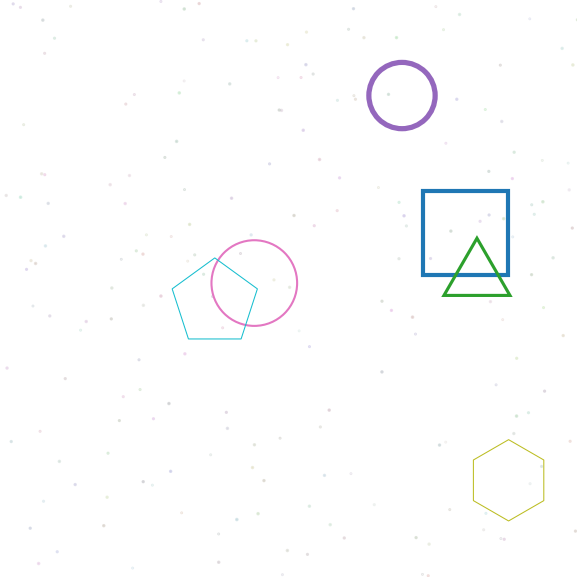[{"shape": "square", "thickness": 2, "radius": 0.37, "center": [0.806, 0.596]}, {"shape": "triangle", "thickness": 1.5, "radius": 0.33, "center": [0.826, 0.521]}, {"shape": "circle", "thickness": 2.5, "radius": 0.29, "center": [0.696, 0.834]}, {"shape": "circle", "thickness": 1, "radius": 0.37, "center": [0.44, 0.509]}, {"shape": "hexagon", "thickness": 0.5, "radius": 0.35, "center": [0.881, 0.167]}, {"shape": "pentagon", "thickness": 0.5, "radius": 0.39, "center": [0.372, 0.475]}]